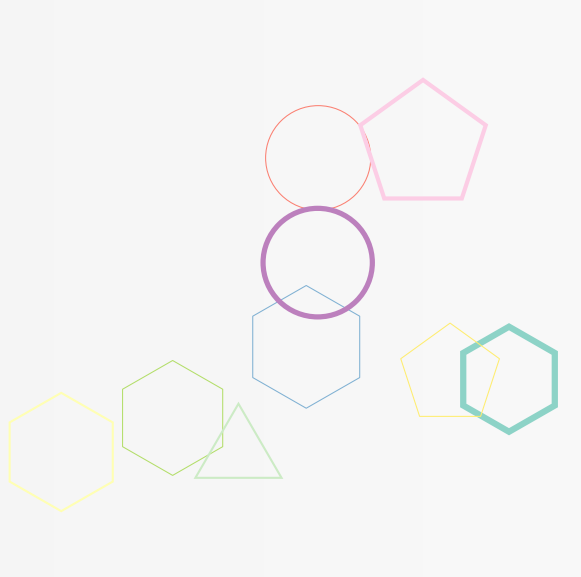[{"shape": "hexagon", "thickness": 3, "radius": 0.45, "center": [0.876, 0.342]}, {"shape": "hexagon", "thickness": 1, "radius": 0.51, "center": [0.105, 0.216]}, {"shape": "circle", "thickness": 0.5, "radius": 0.45, "center": [0.547, 0.726]}, {"shape": "hexagon", "thickness": 0.5, "radius": 0.53, "center": [0.527, 0.398]}, {"shape": "hexagon", "thickness": 0.5, "radius": 0.5, "center": [0.297, 0.275]}, {"shape": "pentagon", "thickness": 2, "radius": 0.57, "center": [0.728, 0.747]}, {"shape": "circle", "thickness": 2.5, "radius": 0.47, "center": [0.547, 0.544]}, {"shape": "triangle", "thickness": 1, "radius": 0.43, "center": [0.41, 0.214]}, {"shape": "pentagon", "thickness": 0.5, "radius": 0.45, "center": [0.774, 0.35]}]